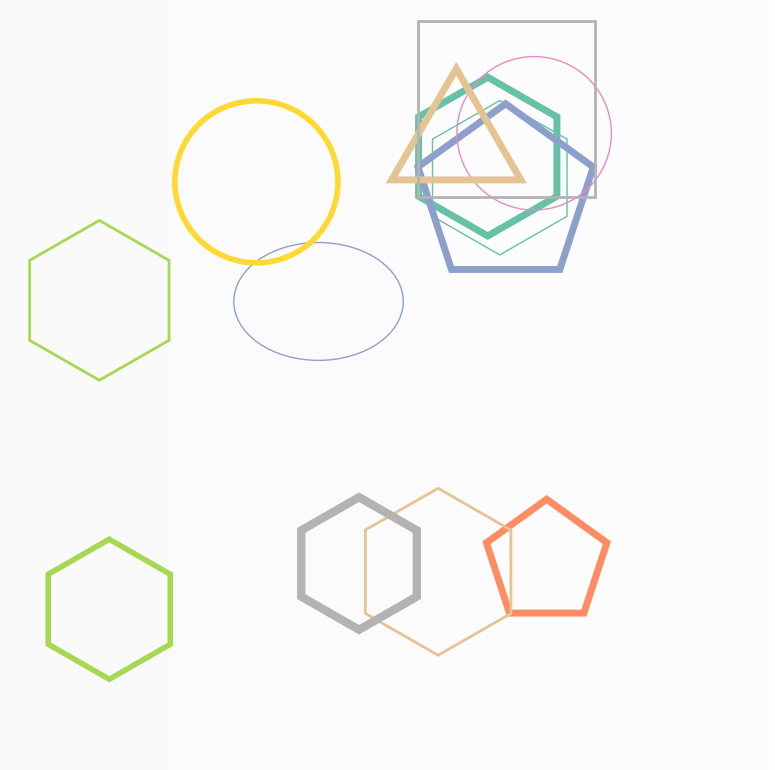[{"shape": "hexagon", "thickness": 0.5, "radius": 0.5, "center": [0.645, 0.769]}, {"shape": "hexagon", "thickness": 2.5, "radius": 0.52, "center": [0.629, 0.797]}, {"shape": "pentagon", "thickness": 2.5, "radius": 0.41, "center": [0.705, 0.27]}, {"shape": "oval", "thickness": 0.5, "radius": 0.55, "center": [0.411, 0.609]}, {"shape": "pentagon", "thickness": 2.5, "radius": 0.59, "center": [0.652, 0.746]}, {"shape": "circle", "thickness": 0.5, "radius": 0.5, "center": [0.689, 0.827]}, {"shape": "hexagon", "thickness": 2, "radius": 0.45, "center": [0.141, 0.209]}, {"shape": "hexagon", "thickness": 1, "radius": 0.52, "center": [0.128, 0.61]}, {"shape": "circle", "thickness": 2, "radius": 0.53, "center": [0.331, 0.764]}, {"shape": "hexagon", "thickness": 1, "radius": 0.54, "center": [0.565, 0.257]}, {"shape": "triangle", "thickness": 2.5, "radius": 0.48, "center": [0.589, 0.815]}, {"shape": "square", "thickness": 1, "radius": 0.57, "center": [0.653, 0.858]}, {"shape": "hexagon", "thickness": 3, "radius": 0.43, "center": [0.463, 0.268]}]